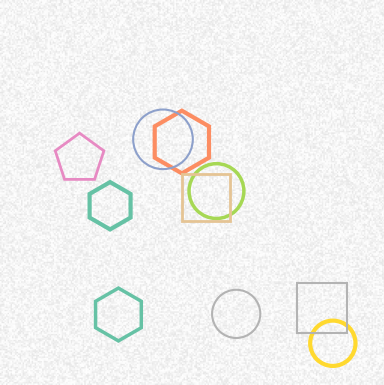[{"shape": "hexagon", "thickness": 2.5, "radius": 0.34, "center": [0.308, 0.183]}, {"shape": "hexagon", "thickness": 3, "radius": 0.31, "center": [0.286, 0.466]}, {"shape": "hexagon", "thickness": 3, "radius": 0.41, "center": [0.472, 0.631]}, {"shape": "circle", "thickness": 1.5, "radius": 0.39, "center": [0.423, 0.638]}, {"shape": "pentagon", "thickness": 2, "radius": 0.33, "center": [0.207, 0.588]}, {"shape": "circle", "thickness": 2.5, "radius": 0.36, "center": [0.562, 0.504]}, {"shape": "circle", "thickness": 3, "radius": 0.29, "center": [0.864, 0.108]}, {"shape": "square", "thickness": 2, "radius": 0.31, "center": [0.535, 0.487]}, {"shape": "square", "thickness": 1.5, "radius": 0.33, "center": [0.837, 0.2]}, {"shape": "circle", "thickness": 1.5, "radius": 0.31, "center": [0.613, 0.185]}]